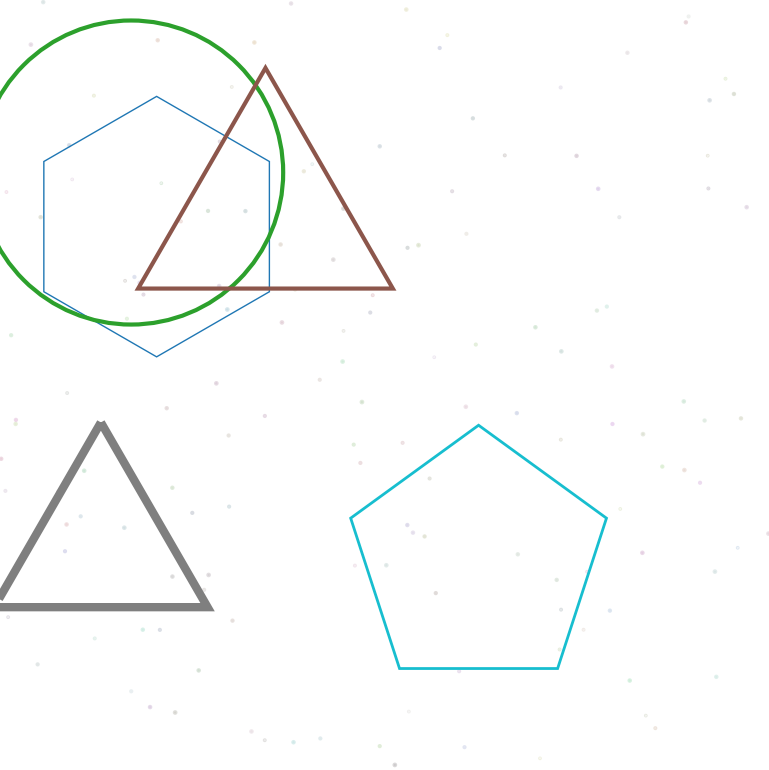[{"shape": "hexagon", "thickness": 0.5, "radius": 0.85, "center": [0.203, 0.706]}, {"shape": "circle", "thickness": 1.5, "radius": 0.99, "center": [0.17, 0.776]}, {"shape": "triangle", "thickness": 1.5, "radius": 0.95, "center": [0.345, 0.721]}, {"shape": "triangle", "thickness": 3, "radius": 0.8, "center": [0.131, 0.291]}, {"shape": "pentagon", "thickness": 1, "radius": 0.87, "center": [0.622, 0.273]}]